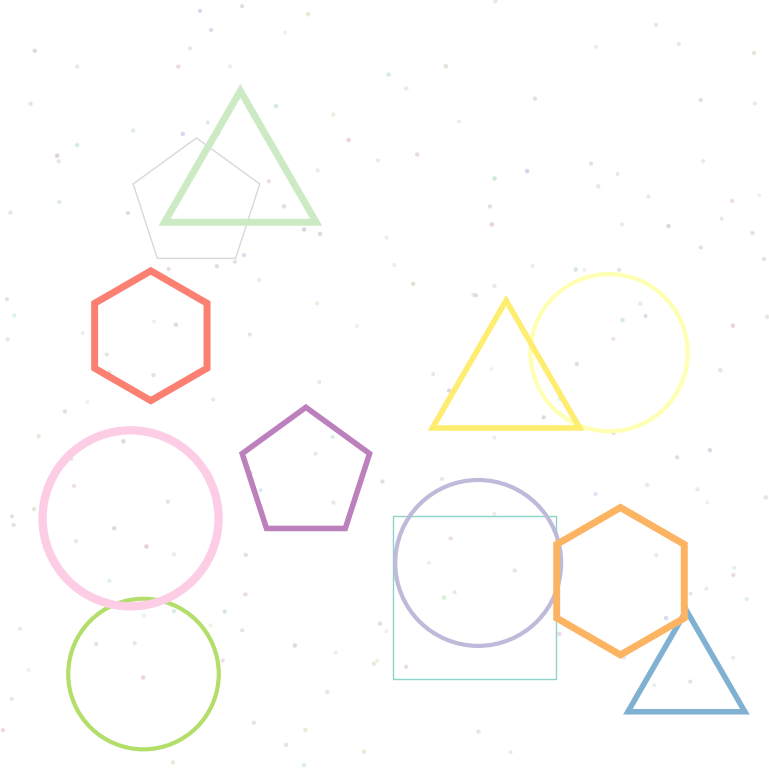[{"shape": "square", "thickness": 0.5, "radius": 0.53, "center": [0.616, 0.224]}, {"shape": "circle", "thickness": 1.5, "radius": 0.51, "center": [0.791, 0.542]}, {"shape": "circle", "thickness": 1.5, "radius": 0.54, "center": [0.621, 0.269]}, {"shape": "hexagon", "thickness": 2.5, "radius": 0.42, "center": [0.196, 0.564]}, {"shape": "triangle", "thickness": 2, "radius": 0.44, "center": [0.891, 0.12]}, {"shape": "hexagon", "thickness": 2.5, "radius": 0.48, "center": [0.806, 0.245]}, {"shape": "circle", "thickness": 1.5, "radius": 0.49, "center": [0.186, 0.125]}, {"shape": "circle", "thickness": 3, "radius": 0.57, "center": [0.17, 0.327]}, {"shape": "pentagon", "thickness": 0.5, "radius": 0.43, "center": [0.255, 0.734]}, {"shape": "pentagon", "thickness": 2, "radius": 0.43, "center": [0.397, 0.384]}, {"shape": "triangle", "thickness": 2.5, "radius": 0.57, "center": [0.312, 0.768]}, {"shape": "triangle", "thickness": 2, "radius": 0.55, "center": [0.657, 0.499]}]